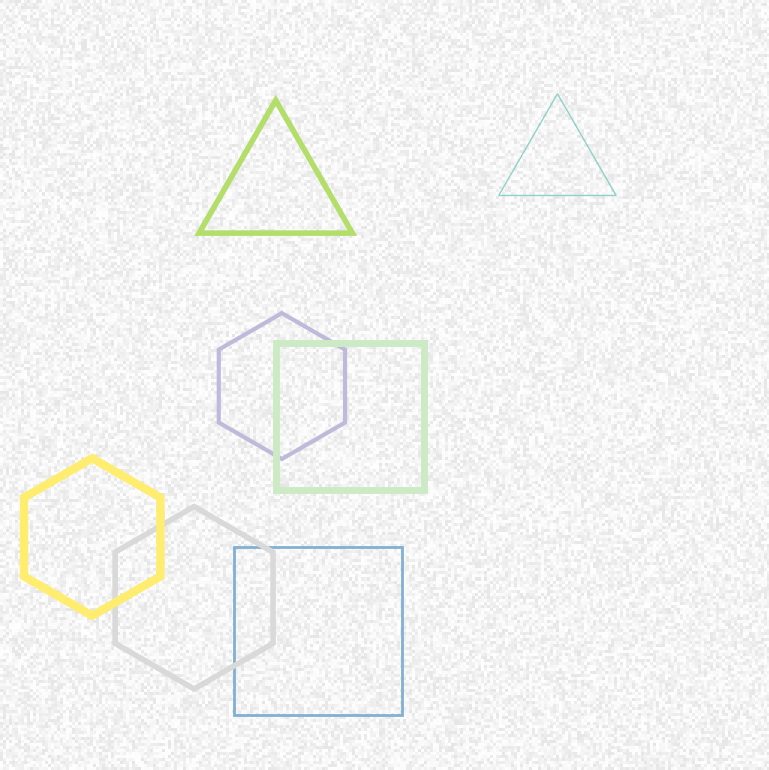[{"shape": "triangle", "thickness": 0.5, "radius": 0.44, "center": [0.724, 0.79]}, {"shape": "hexagon", "thickness": 1.5, "radius": 0.47, "center": [0.366, 0.499]}, {"shape": "square", "thickness": 1, "radius": 0.55, "center": [0.413, 0.181]}, {"shape": "triangle", "thickness": 2, "radius": 0.57, "center": [0.358, 0.755]}, {"shape": "hexagon", "thickness": 2, "radius": 0.59, "center": [0.252, 0.224]}, {"shape": "square", "thickness": 2.5, "radius": 0.48, "center": [0.455, 0.459]}, {"shape": "hexagon", "thickness": 3, "radius": 0.51, "center": [0.12, 0.303]}]